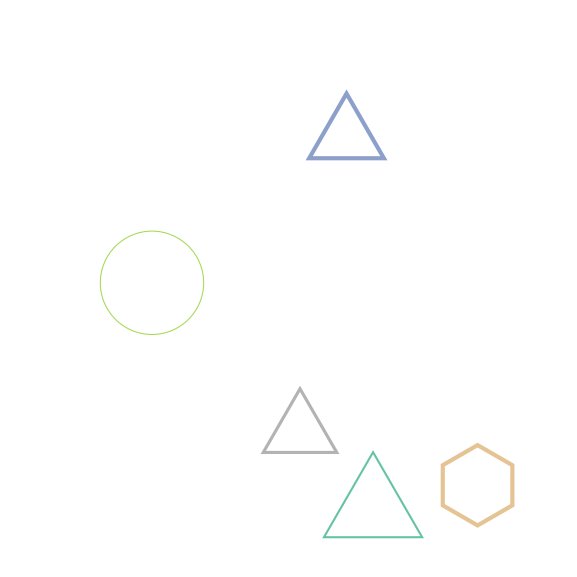[{"shape": "triangle", "thickness": 1, "radius": 0.49, "center": [0.646, 0.118]}, {"shape": "triangle", "thickness": 2, "radius": 0.37, "center": [0.6, 0.762]}, {"shape": "circle", "thickness": 0.5, "radius": 0.45, "center": [0.263, 0.509]}, {"shape": "hexagon", "thickness": 2, "radius": 0.35, "center": [0.827, 0.159]}, {"shape": "triangle", "thickness": 1.5, "radius": 0.37, "center": [0.52, 0.252]}]